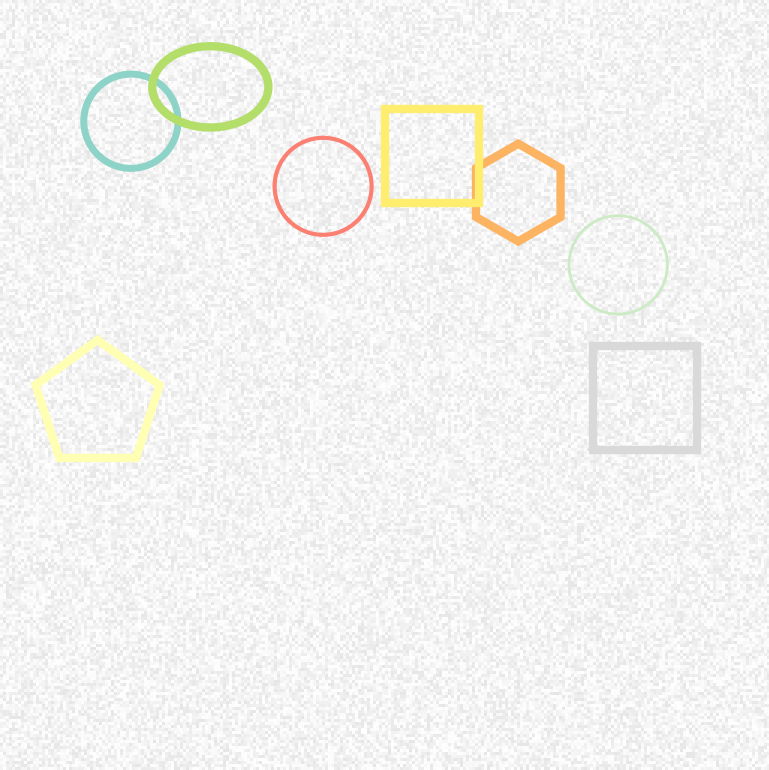[{"shape": "circle", "thickness": 2.5, "radius": 0.31, "center": [0.17, 0.843]}, {"shape": "pentagon", "thickness": 3, "radius": 0.42, "center": [0.127, 0.474]}, {"shape": "circle", "thickness": 1.5, "radius": 0.31, "center": [0.42, 0.758]}, {"shape": "hexagon", "thickness": 3, "radius": 0.32, "center": [0.673, 0.75]}, {"shape": "oval", "thickness": 3, "radius": 0.38, "center": [0.273, 0.887]}, {"shape": "square", "thickness": 3, "radius": 0.34, "center": [0.838, 0.483]}, {"shape": "circle", "thickness": 1, "radius": 0.32, "center": [0.803, 0.656]}, {"shape": "square", "thickness": 3, "radius": 0.31, "center": [0.561, 0.797]}]